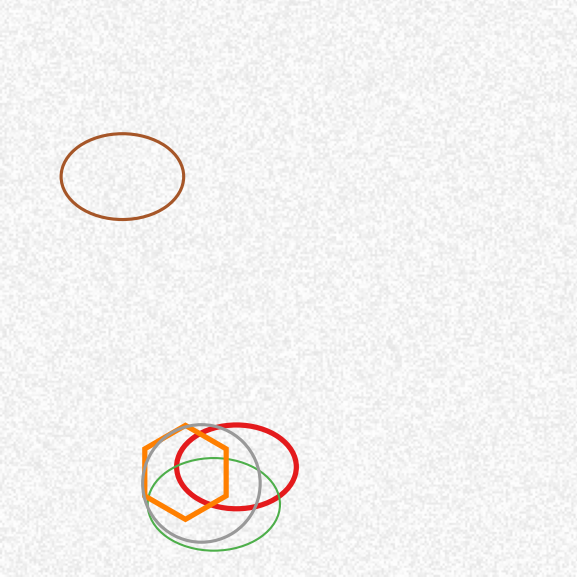[{"shape": "oval", "thickness": 2.5, "radius": 0.52, "center": [0.409, 0.191]}, {"shape": "oval", "thickness": 1, "radius": 0.57, "center": [0.37, 0.126]}, {"shape": "hexagon", "thickness": 2.5, "radius": 0.41, "center": [0.321, 0.181]}, {"shape": "oval", "thickness": 1.5, "radius": 0.53, "center": [0.212, 0.693]}, {"shape": "circle", "thickness": 1.5, "radius": 0.51, "center": [0.349, 0.162]}]